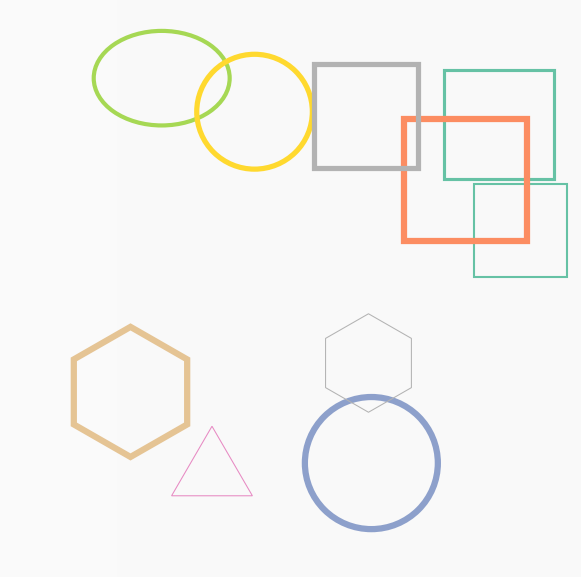[{"shape": "square", "thickness": 1.5, "radius": 0.47, "center": [0.859, 0.784]}, {"shape": "square", "thickness": 1, "radius": 0.4, "center": [0.895, 0.599]}, {"shape": "square", "thickness": 3, "radius": 0.53, "center": [0.8, 0.687]}, {"shape": "circle", "thickness": 3, "radius": 0.57, "center": [0.639, 0.197]}, {"shape": "triangle", "thickness": 0.5, "radius": 0.4, "center": [0.365, 0.181]}, {"shape": "oval", "thickness": 2, "radius": 0.58, "center": [0.278, 0.864]}, {"shape": "circle", "thickness": 2.5, "radius": 0.5, "center": [0.438, 0.806]}, {"shape": "hexagon", "thickness": 3, "radius": 0.56, "center": [0.225, 0.32]}, {"shape": "hexagon", "thickness": 0.5, "radius": 0.43, "center": [0.634, 0.371]}, {"shape": "square", "thickness": 2.5, "radius": 0.45, "center": [0.63, 0.798]}]